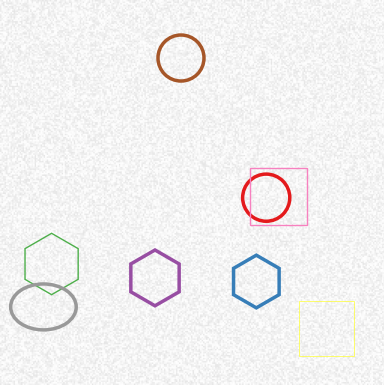[{"shape": "circle", "thickness": 2.5, "radius": 0.31, "center": [0.691, 0.487]}, {"shape": "hexagon", "thickness": 2.5, "radius": 0.34, "center": [0.666, 0.269]}, {"shape": "hexagon", "thickness": 1, "radius": 0.4, "center": [0.134, 0.314]}, {"shape": "hexagon", "thickness": 2.5, "radius": 0.36, "center": [0.403, 0.278]}, {"shape": "square", "thickness": 0.5, "radius": 0.35, "center": [0.848, 0.147]}, {"shape": "circle", "thickness": 2.5, "radius": 0.3, "center": [0.47, 0.849]}, {"shape": "square", "thickness": 1, "radius": 0.37, "center": [0.724, 0.491]}, {"shape": "oval", "thickness": 2.5, "radius": 0.43, "center": [0.113, 0.203]}]